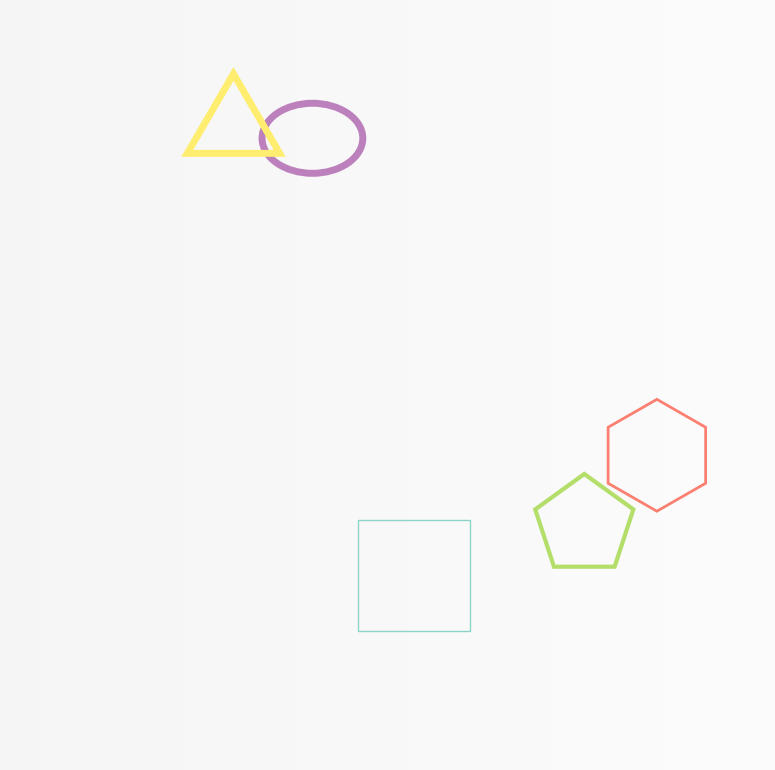[{"shape": "square", "thickness": 0.5, "radius": 0.36, "center": [0.534, 0.253]}, {"shape": "hexagon", "thickness": 1, "radius": 0.36, "center": [0.848, 0.409]}, {"shape": "pentagon", "thickness": 1.5, "radius": 0.33, "center": [0.754, 0.318]}, {"shape": "oval", "thickness": 2.5, "radius": 0.32, "center": [0.403, 0.82]}, {"shape": "triangle", "thickness": 2.5, "radius": 0.34, "center": [0.301, 0.835]}]